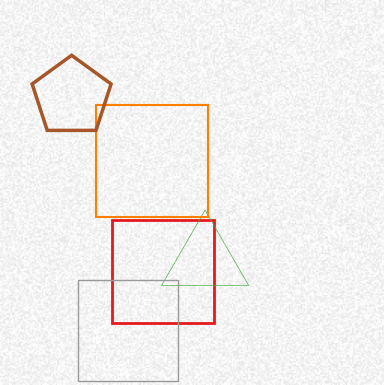[{"shape": "square", "thickness": 2, "radius": 0.67, "center": [0.423, 0.295]}, {"shape": "triangle", "thickness": 0.5, "radius": 0.65, "center": [0.533, 0.324]}, {"shape": "square", "thickness": 1.5, "radius": 0.73, "center": [0.395, 0.582]}, {"shape": "pentagon", "thickness": 2.5, "radius": 0.54, "center": [0.186, 0.749]}, {"shape": "square", "thickness": 1, "radius": 0.65, "center": [0.332, 0.141]}]